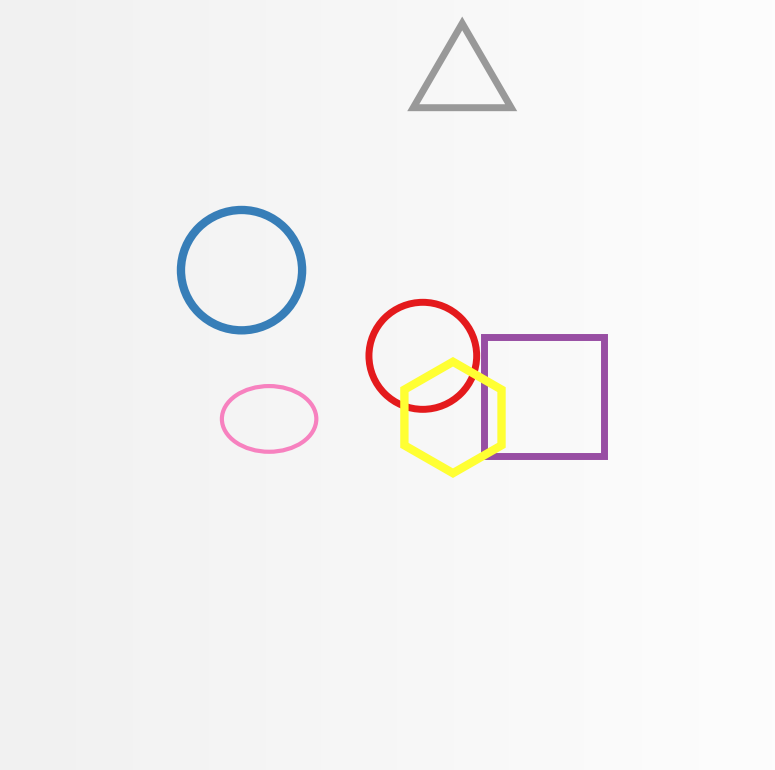[{"shape": "circle", "thickness": 2.5, "radius": 0.35, "center": [0.546, 0.538]}, {"shape": "circle", "thickness": 3, "radius": 0.39, "center": [0.312, 0.649]}, {"shape": "square", "thickness": 2.5, "radius": 0.39, "center": [0.702, 0.486]}, {"shape": "hexagon", "thickness": 3, "radius": 0.36, "center": [0.584, 0.458]}, {"shape": "oval", "thickness": 1.5, "radius": 0.3, "center": [0.347, 0.456]}, {"shape": "triangle", "thickness": 2.5, "radius": 0.36, "center": [0.596, 0.897]}]